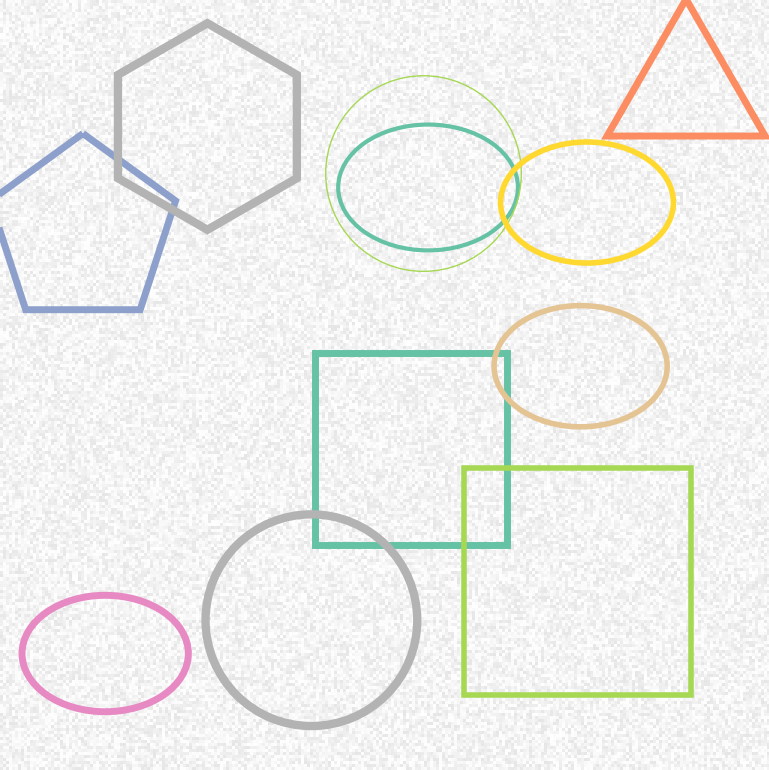[{"shape": "square", "thickness": 2.5, "radius": 0.62, "center": [0.533, 0.417]}, {"shape": "oval", "thickness": 1.5, "radius": 0.58, "center": [0.556, 0.757]}, {"shape": "triangle", "thickness": 2.5, "radius": 0.59, "center": [0.891, 0.883]}, {"shape": "pentagon", "thickness": 2.5, "radius": 0.63, "center": [0.108, 0.7]}, {"shape": "oval", "thickness": 2.5, "radius": 0.54, "center": [0.137, 0.151]}, {"shape": "circle", "thickness": 0.5, "radius": 0.64, "center": [0.55, 0.775]}, {"shape": "square", "thickness": 2, "radius": 0.74, "center": [0.75, 0.244]}, {"shape": "oval", "thickness": 2, "radius": 0.56, "center": [0.762, 0.737]}, {"shape": "oval", "thickness": 2, "radius": 0.56, "center": [0.754, 0.524]}, {"shape": "circle", "thickness": 3, "radius": 0.69, "center": [0.404, 0.195]}, {"shape": "hexagon", "thickness": 3, "radius": 0.67, "center": [0.269, 0.836]}]